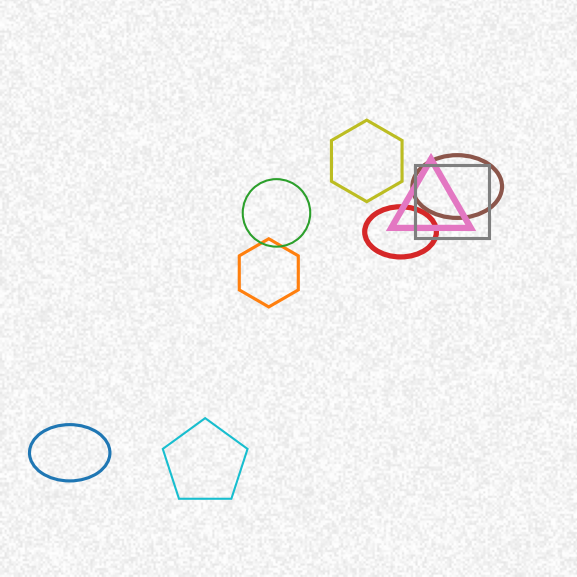[{"shape": "oval", "thickness": 1.5, "radius": 0.35, "center": [0.121, 0.215]}, {"shape": "hexagon", "thickness": 1.5, "radius": 0.29, "center": [0.465, 0.527]}, {"shape": "circle", "thickness": 1, "radius": 0.29, "center": [0.479, 0.63]}, {"shape": "oval", "thickness": 2.5, "radius": 0.31, "center": [0.694, 0.598]}, {"shape": "oval", "thickness": 2, "radius": 0.39, "center": [0.792, 0.676]}, {"shape": "triangle", "thickness": 3, "radius": 0.4, "center": [0.746, 0.644]}, {"shape": "square", "thickness": 1.5, "radius": 0.32, "center": [0.783, 0.65]}, {"shape": "hexagon", "thickness": 1.5, "radius": 0.35, "center": [0.635, 0.721]}, {"shape": "pentagon", "thickness": 1, "radius": 0.39, "center": [0.355, 0.198]}]